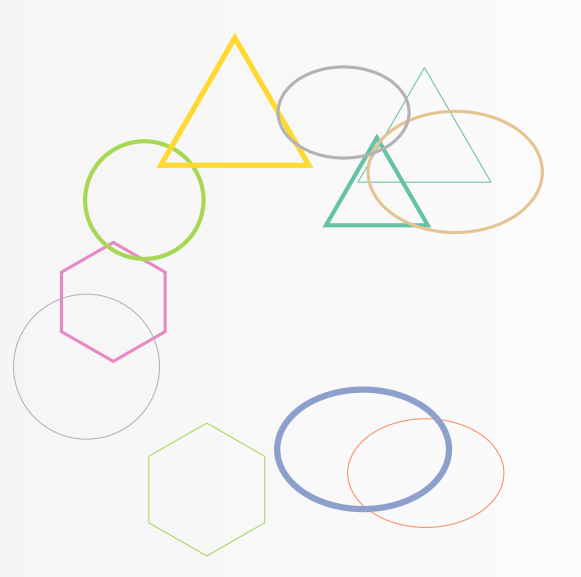[{"shape": "triangle", "thickness": 0.5, "radius": 0.66, "center": [0.73, 0.75]}, {"shape": "triangle", "thickness": 2, "radius": 0.51, "center": [0.648, 0.66]}, {"shape": "oval", "thickness": 0.5, "radius": 0.67, "center": [0.733, 0.18]}, {"shape": "oval", "thickness": 3, "radius": 0.74, "center": [0.625, 0.221]}, {"shape": "hexagon", "thickness": 1.5, "radius": 0.51, "center": [0.195, 0.476]}, {"shape": "hexagon", "thickness": 0.5, "radius": 0.58, "center": [0.356, 0.151]}, {"shape": "circle", "thickness": 2, "radius": 0.51, "center": [0.248, 0.653]}, {"shape": "triangle", "thickness": 2.5, "radius": 0.74, "center": [0.404, 0.787]}, {"shape": "oval", "thickness": 1.5, "radius": 0.75, "center": [0.783, 0.701]}, {"shape": "circle", "thickness": 0.5, "radius": 0.63, "center": [0.149, 0.364]}, {"shape": "oval", "thickness": 1.5, "radius": 0.56, "center": [0.591, 0.804]}]